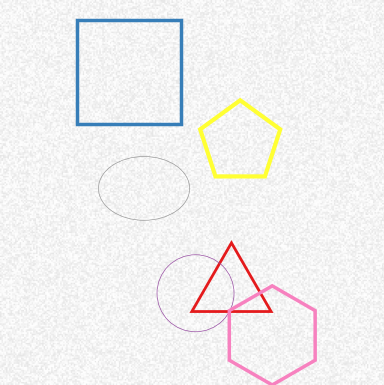[{"shape": "triangle", "thickness": 2, "radius": 0.59, "center": [0.601, 0.25]}, {"shape": "square", "thickness": 2.5, "radius": 0.67, "center": [0.336, 0.813]}, {"shape": "circle", "thickness": 0.5, "radius": 0.5, "center": [0.508, 0.238]}, {"shape": "pentagon", "thickness": 3, "radius": 0.55, "center": [0.624, 0.63]}, {"shape": "hexagon", "thickness": 2.5, "radius": 0.64, "center": [0.707, 0.129]}, {"shape": "oval", "thickness": 0.5, "radius": 0.59, "center": [0.374, 0.511]}]